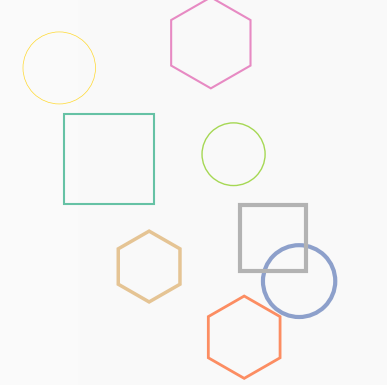[{"shape": "square", "thickness": 1.5, "radius": 0.58, "center": [0.282, 0.587]}, {"shape": "hexagon", "thickness": 2, "radius": 0.53, "center": [0.63, 0.124]}, {"shape": "circle", "thickness": 3, "radius": 0.47, "center": [0.772, 0.27]}, {"shape": "hexagon", "thickness": 1.5, "radius": 0.59, "center": [0.544, 0.889]}, {"shape": "circle", "thickness": 1, "radius": 0.41, "center": [0.603, 0.599]}, {"shape": "circle", "thickness": 0.5, "radius": 0.47, "center": [0.153, 0.824]}, {"shape": "hexagon", "thickness": 2.5, "radius": 0.46, "center": [0.385, 0.308]}, {"shape": "square", "thickness": 3, "radius": 0.43, "center": [0.704, 0.383]}]